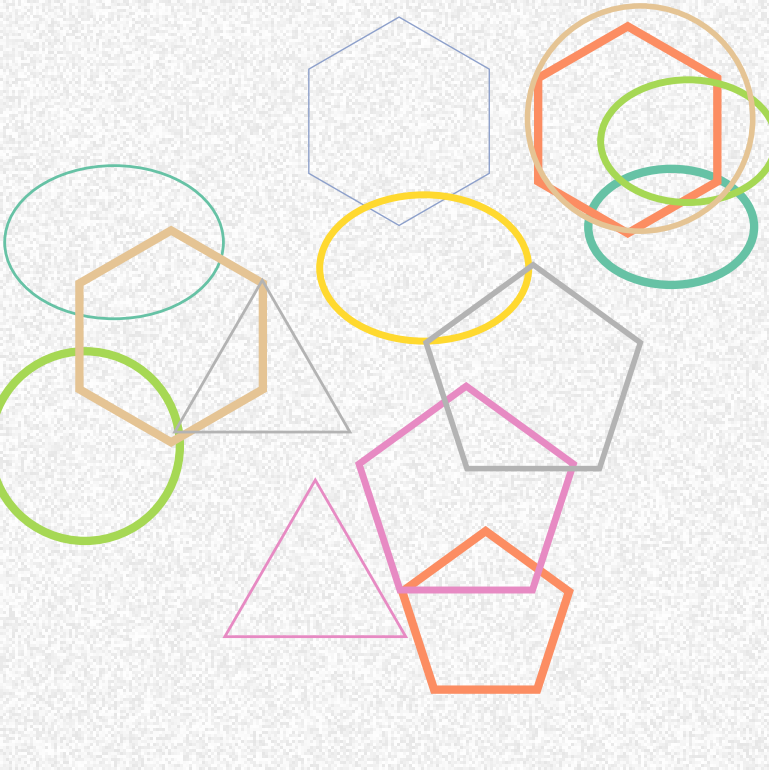[{"shape": "oval", "thickness": 1, "radius": 0.71, "center": [0.148, 0.685]}, {"shape": "oval", "thickness": 3, "radius": 0.54, "center": [0.872, 0.705]}, {"shape": "pentagon", "thickness": 3, "radius": 0.57, "center": [0.631, 0.196]}, {"shape": "hexagon", "thickness": 3, "radius": 0.67, "center": [0.815, 0.831]}, {"shape": "hexagon", "thickness": 0.5, "radius": 0.68, "center": [0.518, 0.843]}, {"shape": "triangle", "thickness": 1, "radius": 0.68, "center": [0.409, 0.241]}, {"shape": "pentagon", "thickness": 2.5, "radius": 0.73, "center": [0.605, 0.352]}, {"shape": "circle", "thickness": 3, "radius": 0.62, "center": [0.11, 0.421]}, {"shape": "oval", "thickness": 2.5, "radius": 0.57, "center": [0.894, 0.817]}, {"shape": "oval", "thickness": 2.5, "radius": 0.68, "center": [0.551, 0.652]}, {"shape": "hexagon", "thickness": 3, "radius": 0.69, "center": [0.222, 0.563]}, {"shape": "circle", "thickness": 2, "radius": 0.73, "center": [0.831, 0.846]}, {"shape": "pentagon", "thickness": 2, "radius": 0.73, "center": [0.692, 0.51]}, {"shape": "triangle", "thickness": 1, "radius": 0.66, "center": [0.341, 0.505]}]